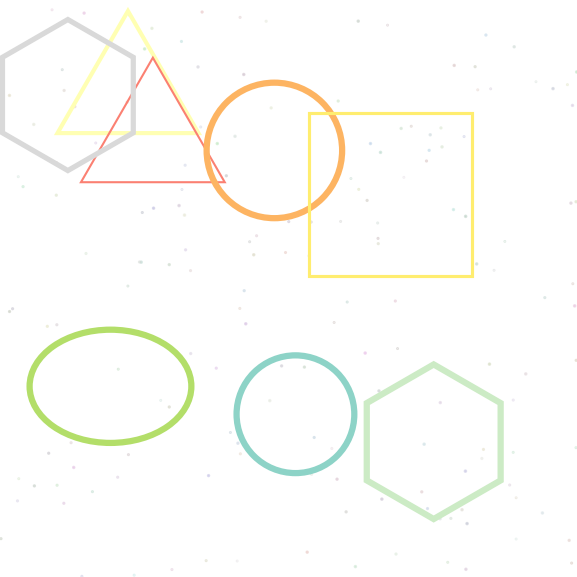[{"shape": "circle", "thickness": 3, "radius": 0.51, "center": [0.512, 0.282]}, {"shape": "triangle", "thickness": 2, "radius": 0.7, "center": [0.222, 0.839]}, {"shape": "triangle", "thickness": 1, "radius": 0.72, "center": [0.265, 0.755]}, {"shape": "circle", "thickness": 3, "radius": 0.59, "center": [0.475, 0.739]}, {"shape": "oval", "thickness": 3, "radius": 0.7, "center": [0.191, 0.33]}, {"shape": "hexagon", "thickness": 2.5, "radius": 0.65, "center": [0.118, 0.835]}, {"shape": "hexagon", "thickness": 3, "radius": 0.67, "center": [0.751, 0.234]}, {"shape": "square", "thickness": 1.5, "radius": 0.71, "center": [0.677, 0.663]}]